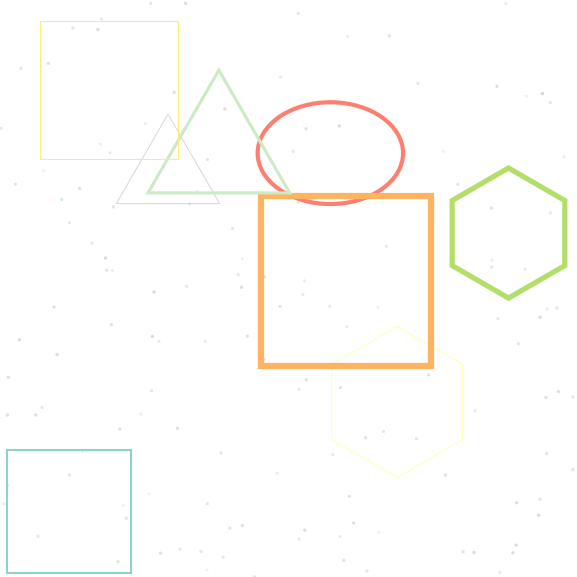[{"shape": "square", "thickness": 1, "radius": 0.53, "center": [0.119, 0.113]}, {"shape": "hexagon", "thickness": 0.5, "radius": 0.65, "center": [0.688, 0.303]}, {"shape": "oval", "thickness": 2, "radius": 0.63, "center": [0.572, 0.734]}, {"shape": "square", "thickness": 3, "radius": 0.74, "center": [0.6, 0.512]}, {"shape": "hexagon", "thickness": 2.5, "radius": 0.56, "center": [0.88, 0.596]}, {"shape": "triangle", "thickness": 0.5, "radius": 0.52, "center": [0.291, 0.698]}, {"shape": "triangle", "thickness": 1.5, "radius": 0.71, "center": [0.379, 0.736]}, {"shape": "square", "thickness": 0.5, "radius": 0.6, "center": [0.189, 0.843]}]